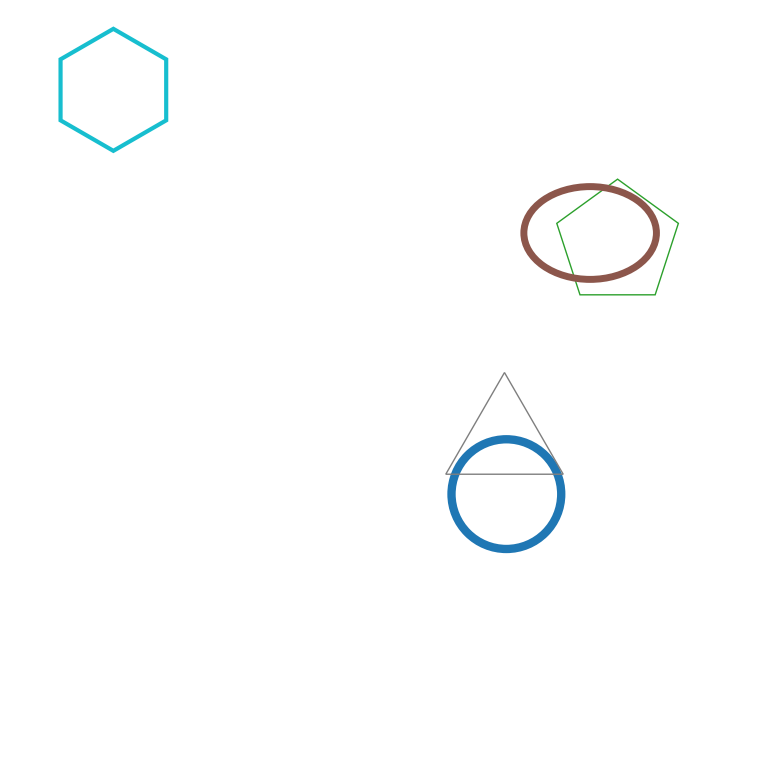[{"shape": "circle", "thickness": 3, "radius": 0.36, "center": [0.658, 0.358]}, {"shape": "pentagon", "thickness": 0.5, "radius": 0.42, "center": [0.802, 0.684]}, {"shape": "oval", "thickness": 2.5, "radius": 0.43, "center": [0.766, 0.697]}, {"shape": "triangle", "thickness": 0.5, "radius": 0.44, "center": [0.655, 0.428]}, {"shape": "hexagon", "thickness": 1.5, "radius": 0.4, "center": [0.147, 0.883]}]